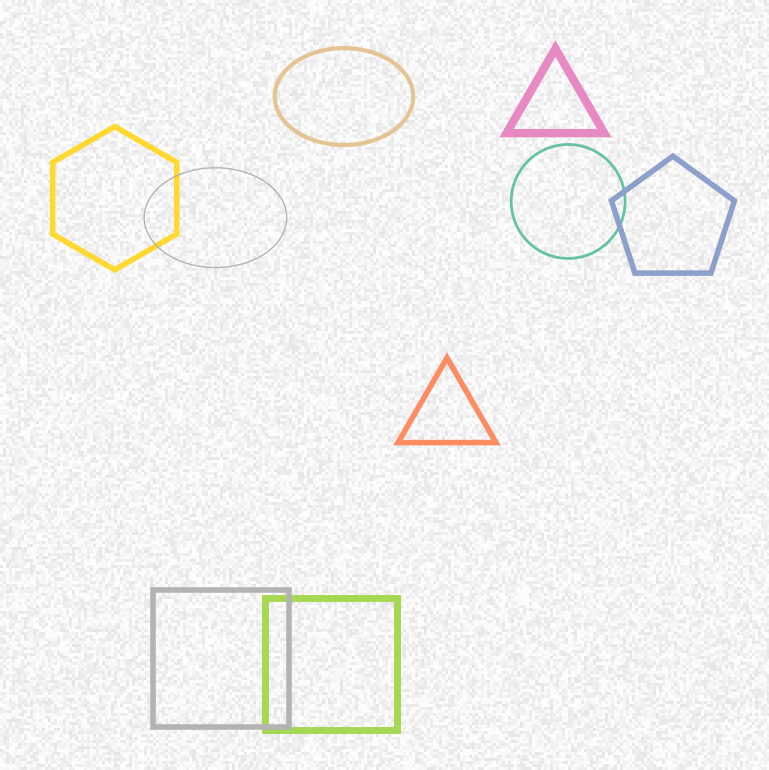[{"shape": "circle", "thickness": 1, "radius": 0.37, "center": [0.738, 0.738]}, {"shape": "triangle", "thickness": 2, "radius": 0.37, "center": [0.581, 0.462]}, {"shape": "pentagon", "thickness": 2, "radius": 0.42, "center": [0.874, 0.713]}, {"shape": "triangle", "thickness": 3, "radius": 0.37, "center": [0.721, 0.864]}, {"shape": "square", "thickness": 2.5, "radius": 0.43, "center": [0.43, 0.138]}, {"shape": "hexagon", "thickness": 2, "radius": 0.47, "center": [0.149, 0.743]}, {"shape": "oval", "thickness": 1.5, "radius": 0.45, "center": [0.447, 0.875]}, {"shape": "oval", "thickness": 0.5, "radius": 0.46, "center": [0.28, 0.717]}, {"shape": "square", "thickness": 2, "radius": 0.44, "center": [0.287, 0.145]}]